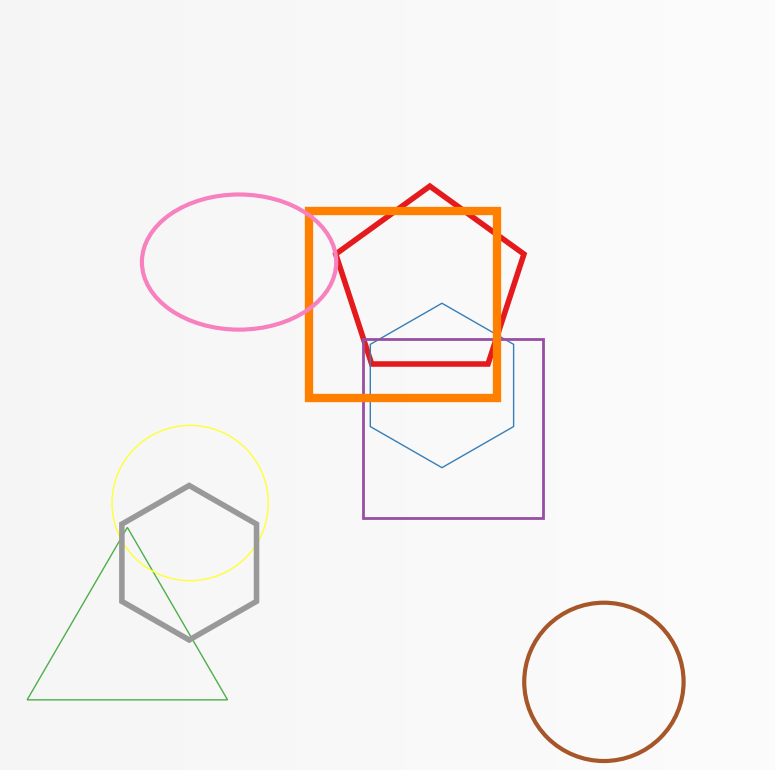[{"shape": "pentagon", "thickness": 2, "radius": 0.64, "center": [0.555, 0.631]}, {"shape": "hexagon", "thickness": 0.5, "radius": 0.53, "center": [0.57, 0.499]}, {"shape": "triangle", "thickness": 0.5, "radius": 0.75, "center": [0.164, 0.166]}, {"shape": "square", "thickness": 1, "radius": 0.58, "center": [0.584, 0.444]}, {"shape": "square", "thickness": 3, "radius": 0.61, "center": [0.52, 0.604]}, {"shape": "circle", "thickness": 0.5, "radius": 0.5, "center": [0.245, 0.347]}, {"shape": "circle", "thickness": 1.5, "radius": 0.51, "center": [0.779, 0.114]}, {"shape": "oval", "thickness": 1.5, "radius": 0.63, "center": [0.308, 0.66]}, {"shape": "hexagon", "thickness": 2, "radius": 0.5, "center": [0.244, 0.269]}]